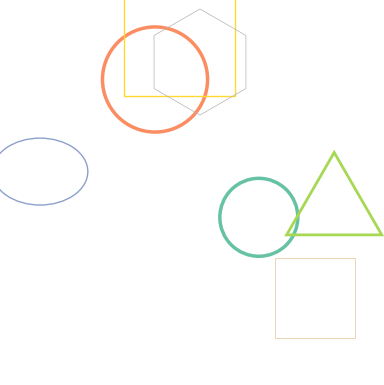[{"shape": "circle", "thickness": 2.5, "radius": 0.51, "center": [0.672, 0.436]}, {"shape": "circle", "thickness": 2.5, "radius": 0.68, "center": [0.403, 0.794]}, {"shape": "oval", "thickness": 1, "radius": 0.62, "center": [0.104, 0.554]}, {"shape": "triangle", "thickness": 2, "radius": 0.71, "center": [0.868, 0.461]}, {"shape": "square", "thickness": 1, "radius": 0.72, "center": [0.466, 0.894]}, {"shape": "square", "thickness": 0.5, "radius": 0.52, "center": [0.818, 0.226]}, {"shape": "hexagon", "thickness": 0.5, "radius": 0.69, "center": [0.519, 0.839]}]